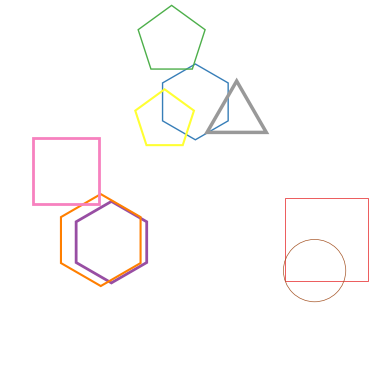[{"shape": "square", "thickness": 0.5, "radius": 0.54, "center": [0.848, 0.378]}, {"shape": "hexagon", "thickness": 1, "radius": 0.49, "center": [0.507, 0.735]}, {"shape": "pentagon", "thickness": 1, "radius": 0.46, "center": [0.446, 0.895]}, {"shape": "hexagon", "thickness": 2, "radius": 0.53, "center": [0.289, 0.371]}, {"shape": "hexagon", "thickness": 1.5, "radius": 0.6, "center": [0.262, 0.376]}, {"shape": "pentagon", "thickness": 1.5, "radius": 0.4, "center": [0.428, 0.688]}, {"shape": "circle", "thickness": 0.5, "radius": 0.4, "center": [0.817, 0.297]}, {"shape": "square", "thickness": 2, "radius": 0.43, "center": [0.171, 0.556]}, {"shape": "triangle", "thickness": 2.5, "radius": 0.44, "center": [0.615, 0.701]}]